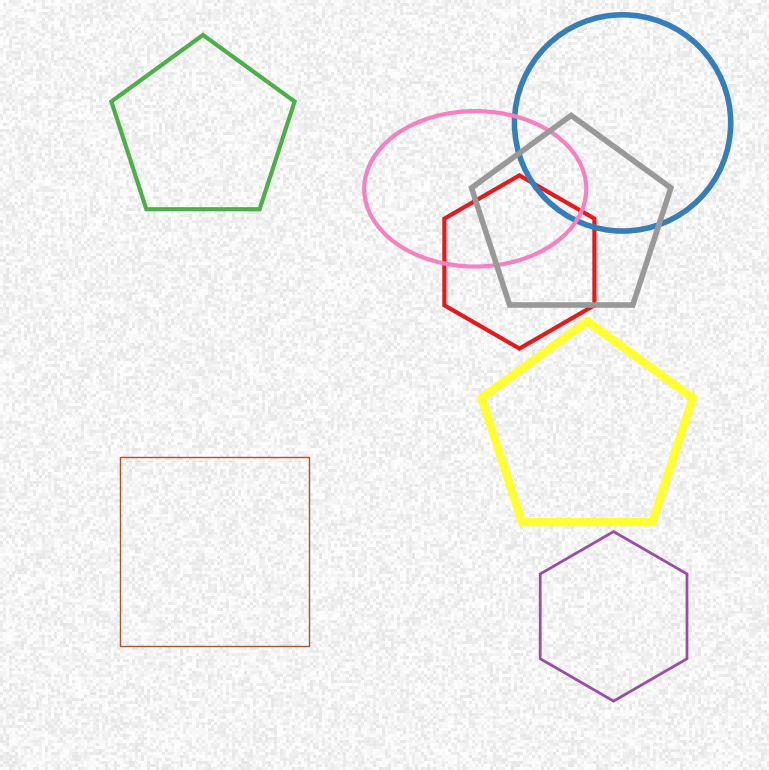[{"shape": "hexagon", "thickness": 1.5, "radius": 0.56, "center": [0.675, 0.66]}, {"shape": "circle", "thickness": 2, "radius": 0.7, "center": [0.809, 0.84]}, {"shape": "pentagon", "thickness": 1.5, "radius": 0.63, "center": [0.264, 0.829]}, {"shape": "hexagon", "thickness": 1, "radius": 0.55, "center": [0.797, 0.2]}, {"shape": "pentagon", "thickness": 3, "radius": 0.72, "center": [0.763, 0.439]}, {"shape": "square", "thickness": 0.5, "radius": 0.61, "center": [0.278, 0.284]}, {"shape": "oval", "thickness": 1.5, "radius": 0.72, "center": [0.617, 0.755]}, {"shape": "pentagon", "thickness": 2, "radius": 0.68, "center": [0.742, 0.714]}]